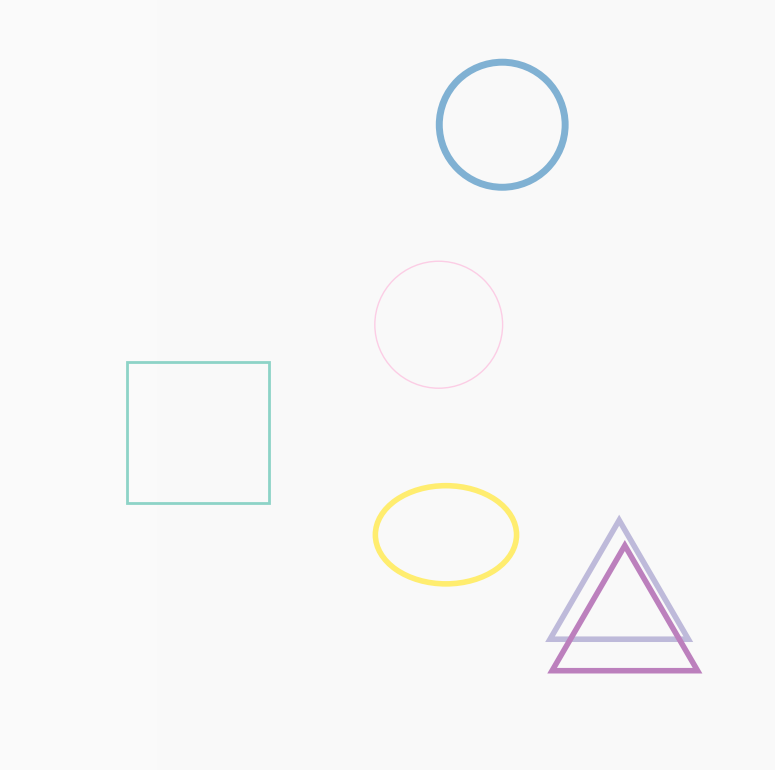[{"shape": "square", "thickness": 1, "radius": 0.46, "center": [0.255, 0.439]}, {"shape": "triangle", "thickness": 2, "radius": 0.52, "center": [0.799, 0.221]}, {"shape": "circle", "thickness": 2.5, "radius": 0.41, "center": [0.648, 0.838]}, {"shape": "circle", "thickness": 0.5, "radius": 0.41, "center": [0.566, 0.578]}, {"shape": "triangle", "thickness": 2, "radius": 0.54, "center": [0.806, 0.183]}, {"shape": "oval", "thickness": 2, "radius": 0.46, "center": [0.575, 0.305]}]